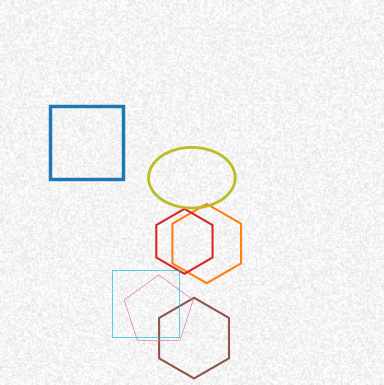[{"shape": "square", "thickness": 2.5, "radius": 0.48, "center": [0.225, 0.629]}, {"shape": "hexagon", "thickness": 1.5, "radius": 0.51, "center": [0.537, 0.367]}, {"shape": "hexagon", "thickness": 1.5, "radius": 0.42, "center": [0.479, 0.373]}, {"shape": "hexagon", "thickness": 1.5, "radius": 0.52, "center": [0.504, 0.122]}, {"shape": "pentagon", "thickness": 0.5, "radius": 0.47, "center": [0.412, 0.192]}, {"shape": "oval", "thickness": 2, "radius": 0.56, "center": [0.498, 0.538]}, {"shape": "square", "thickness": 0.5, "radius": 0.44, "center": [0.378, 0.211]}]